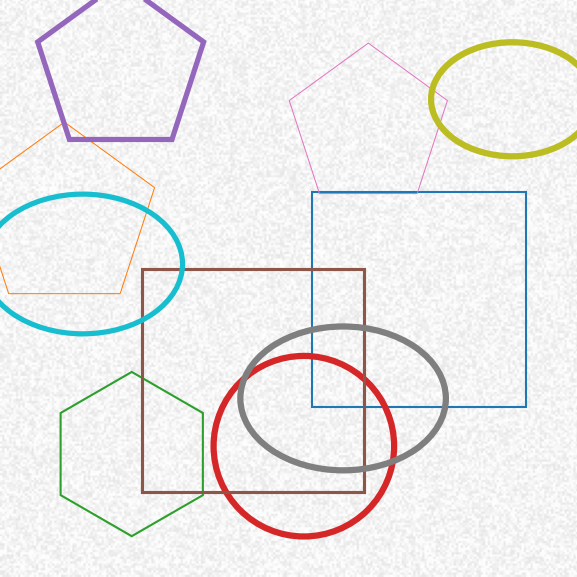[{"shape": "square", "thickness": 1, "radius": 0.93, "center": [0.726, 0.48]}, {"shape": "pentagon", "thickness": 0.5, "radius": 0.82, "center": [0.112, 0.623]}, {"shape": "hexagon", "thickness": 1, "radius": 0.71, "center": [0.228, 0.213]}, {"shape": "circle", "thickness": 3, "radius": 0.78, "center": [0.526, 0.227]}, {"shape": "pentagon", "thickness": 2.5, "radius": 0.76, "center": [0.209, 0.88]}, {"shape": "square", "thickness": 1.5, "radius": 0.96, "center": [0.438, 0.34]}, {"shape": "pentagon", "thickness": 0.5, "radius": 0.72, "center": [0.638, 0.781]}, {"shape": "oval", "thickness": 3, "radius": 0.89, "center": [0.594, 0.309]}, {"shape": "oval", "thickness": 3, "radius": 0.71, "center": [0.887, 0.827]}, {"shape": "oval", "thickness": 2.5, "radius": 0.86, "center": [0.143, 0.542]}]